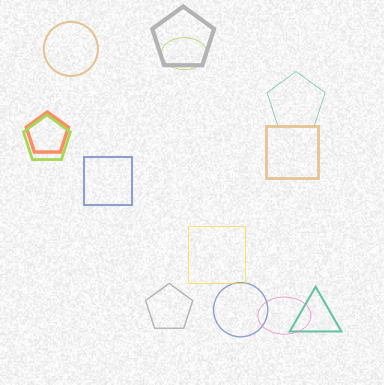[{"shape": "triangle", "thickness": 1.5, "radius": 0.39, "center": [0.82, 0.178]}, {"shape": "pentagon", "thickness": 0.5, "radius": 0.4, "center": [0.769, 0.735]}, {"shape": "pentagon", "thickness": 2.5, "radius": 0.29, "center": [0.123, 0.652]}, {"shape": "square", "thickness": 1.5, "radius": 0.31, "center": [0.281, 0.53]}, {"shape": "circle", "thickness": 1, "radius": 0.35, "center": [0.625, 0.195]}, {"shape": "oval", "thickness": 0.5, "radius": 0.34, "center": [0.739, 0.18]}, {"shape": "pentagon", "thickness": 2, "radius": 0.32, "center": [0.122, 0.637]}, {"shape": "oval", "thickness": 0.5, "radius": 0.3, "center": [0.479, 0.861]}, {"shape": "square", "thickness": 0.5, "radius": 0.37, "center": [0.561, 0.339]}, {"shape": "circle", "thickness": 1.5, "radius": 0.35, "center": [0.184, 0.873]}, {"shape": "square", "thickness": 2, "radius": 0.34, "center": [0.758, 0.605]}, {"shape": "pentagon", "thickness": 3, "radius": 0.42, "center": [0.476, 0.899]}, {"shape": "pentagon", "thickness": 1, "radius": 0.32, "center": [0.439, 0.199]}]